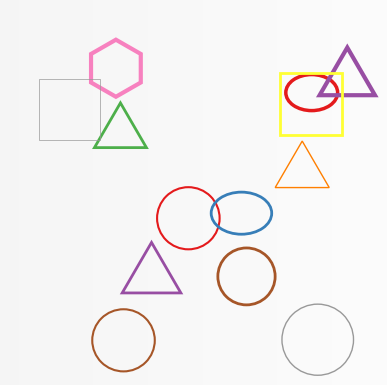[{"shape": "oval", "thickness": 2.5, "radius": 0.33, "center": [0.804, 0.76]}, {"shape": "circle", "thickness": 1.5, "radius": 0.4, "center": [0.486, 0.433]}, {"shape": "oval", "thickness": 2, "radius": 0.39, "center": [0.623, 0.446]}, {"shape": "triangle", "thickness": 2, "radius": 0.39, "center": [0.311, 0.655]}, {"shape": "triangle", "thickness": 3, "radius": 0.41, "center": [0.896, 0.794]}, {"shape": "triangle", "thickness": 2, "radius": 0.44, "center": [0.391, 0.283]}, {"shape": "triangle", "thickness": 1, "radius": 0.4, "center": [0.78, 0.553]}, {"shape": "square", "thickness": 2, "radius": 0.4, "center": [0.803, 0.73]}, {"shape": "circle", "thickness": 1.5, "radius": 0.4, "center": [0.319, 0.116]}, {"shape": "circle", "thickness": 2, "radius": 0.37, "center": [0.636, 0.282]}, {"shape": "hexagon", "thickness": 3, "radius": 0.37, "center": [0.299, 0.823]}, {"shape": "circle", "thickness": 1, "radius": 0.46, "center": [0.82, 0.118]}, {"shape": "square", "thickness": 0.5, "radius": 0.4, "center": [0.179, 0.715]}]